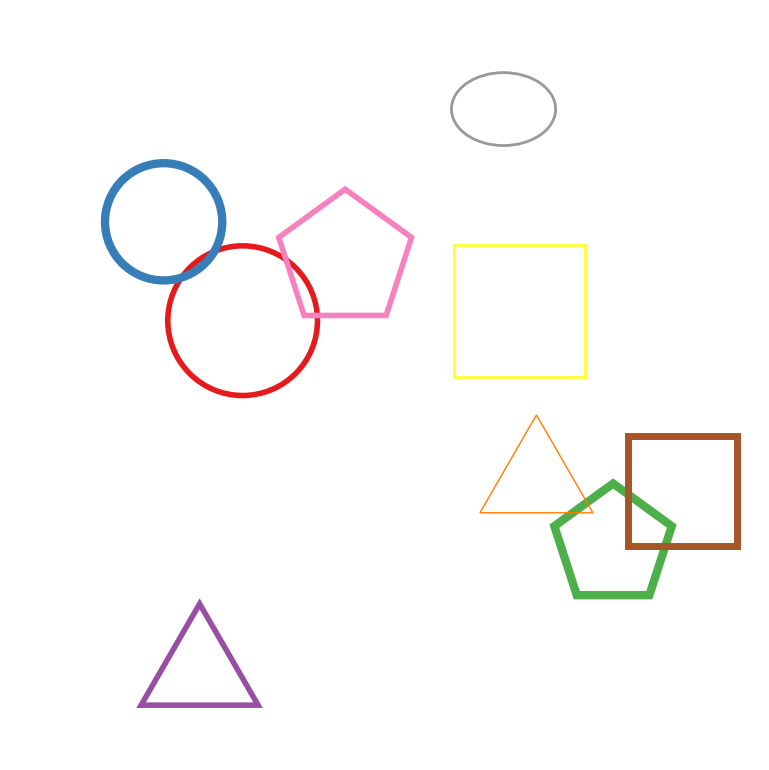[{"shape": "circle", "thickness": 2, "radius": 0.49, "center": [0.315, 0.584]}, {"shape": "circle", "thickness": 3, "radius": 0.38, "center": [0.213, 0.712]}, {"shape": "pentagon", "thickness": 3, "radius": 0.4, "center": [0.796, 0.292]}, {"shape": "triangle", "thickness": 2, "radius": 0.44, "center": [0.259, 0.128]}, {"shape": "triangle", "thickness": 0.5, "radius": 0.42, "center": [0.697, 0.376]}, {"shape": "square", "thickness": 1, "radius": 0.43, "center": [0.675, 0.596]}, {"shape": "square", "thickness": 2.5, "radius": 0.36, "center": [0.886, 0.362]}, {"shape": "pentagon", "thickness": 2, "radius": 0.45, "center": [0.448, 0.664]}, {"shape": "oval", "thickness": 1, "radius": 0.34, "center": [0.654, 0.858]}]